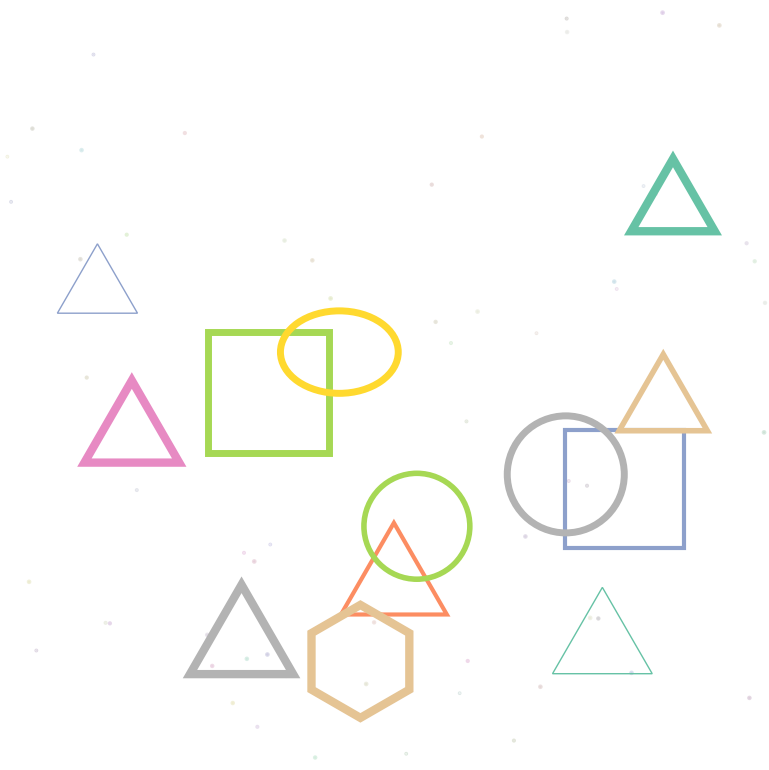[{"shape": "triangle", "thickness": 0.5, "radius": 0.37, "center": [0.782, 0.162]}, {"shape": "triangle", "thickness": 3, "radius": 0.31, "center": [0.874, 0.731]}, {"shape": "triangle", "thickness": 1.5, "radius": 0.4, "center": [0.512, 0.242]}, {"shape": "square", "thickness": 1.5, "radius": 0.39, "center": [0.811, 0.365]}, {"shape": "triangle", "thickness": 0.5, "radius": 0.3, "center": [0.127, 0.623]}, {"shape": "triangle", "thickness": 3, "radius": 0.36, "center": [0.171, 0.435]}, {"shape": "circle", "thickness": 2, "radius": 0.34, "center": [0.541, 0.317]}, {"shape": "square", "thickness": 2.5, "radius": 0.39, "center": [0.349, 0.49]}, {"shape": "oval", "thickness": 2.5, "radius": 0.38, "center": [0.441, 0.543]}, {"shape": "triangle", "thickness": 2, "radius": 0.33, "center": [0.861, 0.474]}, {"shape": "hexagon", "thickness": 3, "radius": 0.37, "center": [0.468, 0.141]}, {"shape": "triangle", "thickness": 3, "radius": 0.39, "center": [0.314, 0.163]}, {"shape": "circle", "thickness": 2.5, "radius": 0.38, "center": [0.735, 0.384]}]